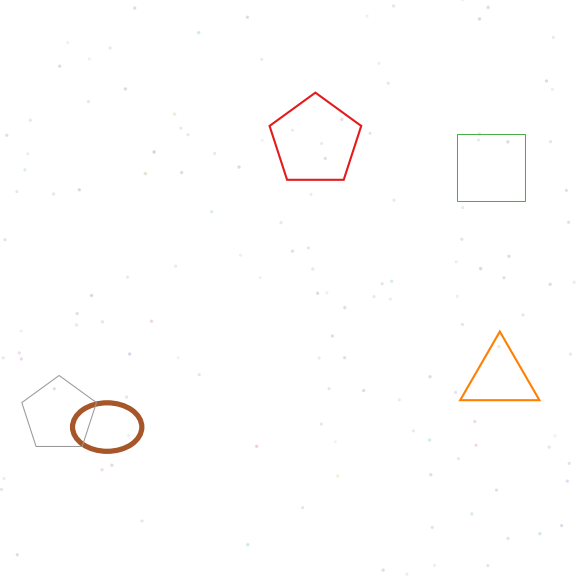[{"shape": "pentagon", "thickness": 1, "radius": 0.42, "center": [0.546, 0.755]}, {"shape": "square", "thickness": 0.5, "radius": 0.29, "center": [0.85, 0.709]}, {"shape": "triangle", "thickness": 1, "radius": 0.4, "center": [0.865, 0.346]}, {"shape": "oval", "thickness": 2.5, "radius": 0.3, "center": [0.186, 0.26]}, {"shape": "pentagon", "thickness": 0.5, "radius": 0.34, "center": [0.102, 0.281]}]